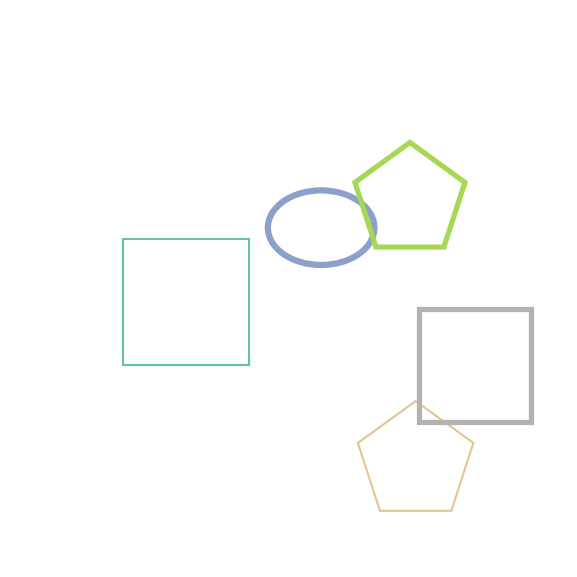[{"shape": "square", "thickness": 1, "radius": 0.55, "center": [0.322, 0.476]}, {"shape": "oval", "thickness": 3, "radius": 0.46, "center": [0.556, 0.605]}, {"shape": "pentagon", "thickness": 2.5, "radius": 0.5, "center": [0.71, 0.652]}, {"shape": "pentagon", "thickness": 1, "radius": 0.53, "center": [0.72, 0.2]}, {"shape": "square", "thickness": 2.5, "radius": 0.49, "center": [0.823, 0.366]}]